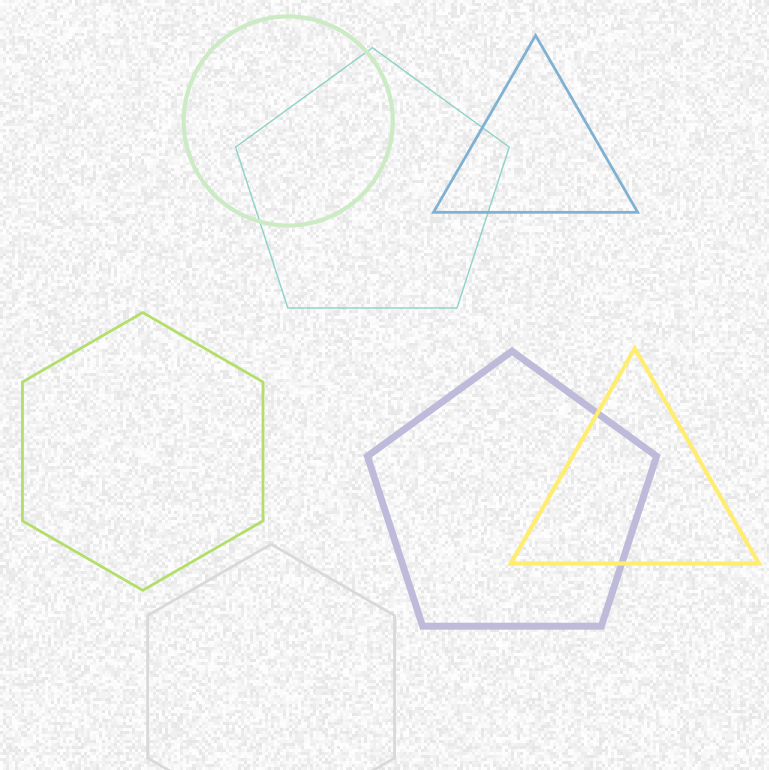[{"shape": "pentagon", "thickness": 0.5, "radius": 0.93, "center": [0.484, 0.751]}, {"shape": "pentagon", "thickness": 2.5, "radius": 0.99, "center": [0.665, 0.346]}, {"shape": "triangle", "thickness": 1, "radius": 0.77, "center": [0.696, 0.801]}, {"shape": "hexagon", "thickness": 1, "radius": 0.9, "center": [0.185, 0.414]}, {"shape": "hexagon", "thickness": 1, "radius": 0.93, "center": [0.352, 0.108]}, {"shape": "circle", "thickness": 1.5, "radius": 0.68, "center": [0.374, 0.843]}, {"shape": "triangle", "thickness": 1.5, "radius": 0.93, "center": [0.824, 0.361]}]